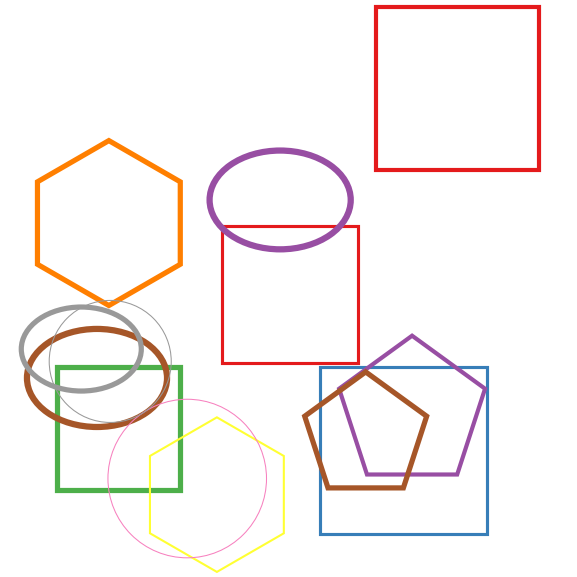[{"shape": "square", "thickness": 1.5, "radius": 0.59, "center": [0.502, 0.489]}, {"shape": "square", "thickness": 2, "radius": 0.71, "center": [0.793, 0.846]}, {"shape": "square", "thickness": 1.5, "radius": 0.72, "center": [0.699, 0.219]}, {"shape": "square", "thickness": 2.5, "radius": 0.53, "center": [0.205, 0.257]}, {"shape": "oval", "thickness": 3, "radius": 0.61, "center": [0.485, 0.653]}, {"shape": "pentagon", "thickness": 2, "radius": 0.66, "center": [0.714, 0.285]}, {"shape": "hexagon", "thickness": 2.5, "radius": 0.71, "center": [0.189, 0.613]}, {"shape": "hexagon", "thickness": 1, "radius": 0.67, "center": [0.376, 0.143]}, {"shape": "pentagon", "thickness": 2.5, "radius": 0.56, "center": [0.633, 0.244]}, {"shape": "oval", "thickness": 3, "radius": 0.61, "center": [0.168, 0.345]}, {"shape": "circle", "thickness": 0.5, "radius": 0.69, "center": [0.324, 0.171]}, {"shape": "circle", "thickness": 0.5, "radius": 0.53, "center": [0.191, 0.373]}, {"shape": "oval", "thickness": 2.5, "radius": 0.52, "center": [0.141, 0.395]}]